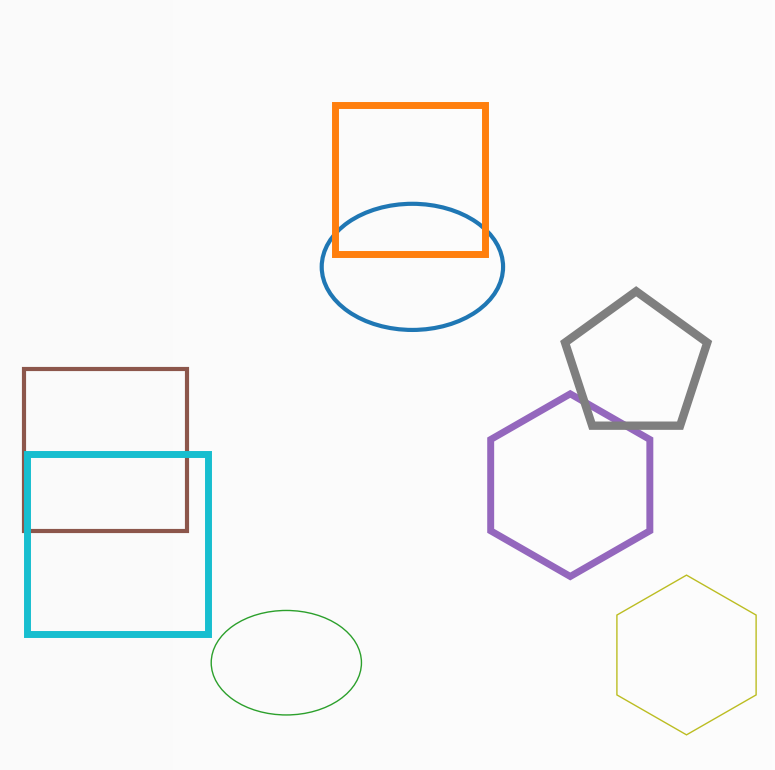[{"shape": "oval", "thickness": 1.5, "radius": 0.59, "center": [0.532, 0.653]}, {"shape": "square", "thickness": 2.5, "radius": 0.48, "center": [0.529, 0.766]}, {"shape": "oval", "thickness": 0.5, "radius": 0.48, "center": [0.369, 0.139]}, {"shape": "hexagon", "thickness": 2.5, "radius": 0.59, "center": [0.736, 0.37]}, {"shape": "square", "thickness": 1.5, "radius": 0.53, "center": [0.136, 0.415]}, {"shape": "pentagon", "thickness": 3, "radius": 0.48, "center": [0.821, 0.525]}, {"shape": "hexagon", "thickness": 0.5, "radius": 0.52, "center": [0.886, 0.149]}, {"shape": "square", "thickness": 2.5, "radius": 0.58, "center": [0.152, 0.294]}]